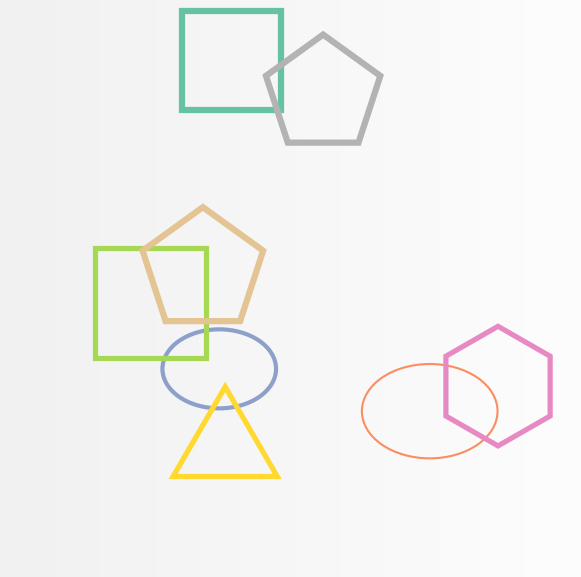[{"shape": "square", "thickness": 3, "radius": 0.43, "center": [0.398, 0.894]}, {"shape": "oval", "thickness": 1, "radius": 0.58, "center": [0.739, 0.287]}, {"shape": "oval", "thickness": 2, "radius": 0.49, "center": [0.377, 0.36]}, {"shape": "hexagon", "thickness": 2.5, "radius": 0.52, "center": [0.857, 0.331]}, {"shape": "square", "thickness": 2.5, "radius": 0.48, "center": [0.259, 0.474]}, {"shape": "triangle", "thickness": 2.5, "radius": 0.52, "center": [0.387, 0.226]}, {"shape": "pentagon", "thickness": 3, "radius": 0.55, "center": [0.349, 0.531]}, {"shape": "pentagon", "thickness": 3, "radius": 0.52, "center": [0.556, 0.836]}]